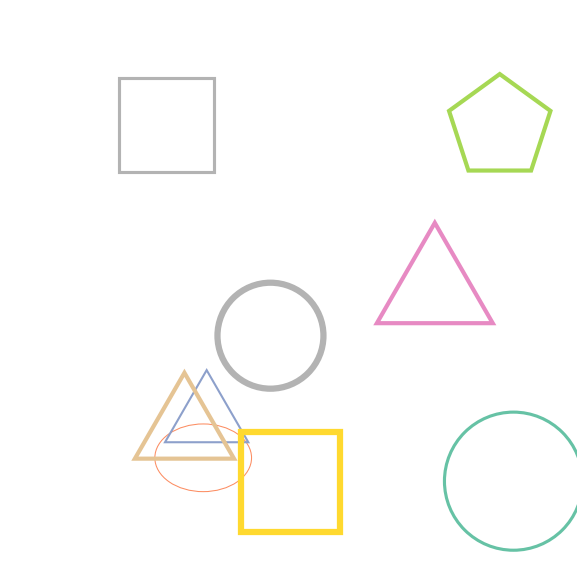[{"shape": "circle", "thickness": 1.5, "radius": 0.6, "center": [0.889, 0.166]}, {"shape": "oval", "thickness": 0.5, "radius": 0.42, "center": [0.352, 0.206]}, {"shape": "triangle", "thickness": 1, "radius": 0.42, "center": [0.358, 0.275]}, {"shape": "triangle", "thickness": 2, "radius": 0.58, "center": [0.753, 0.497]}, {"shape": "pentagon", "thickness": 2, "radius": 0.46, "center": [0.865, 0.779]}, {"shape": "square", "thickness": 3, "radius": 0.43, "center": [0.503, 0.165]}, {"shape": "triangle", "thickness": 2, "radius": 0.5, "center": [0.319, 0.254]}, {"shape": "circle", "thickness": 3, "radius": 0.46, "center": [0.468, 0.418]}, {"shape": "square", "thickness": 1.5, "radius": 0.41, "center": [0.288, 0.782]}]